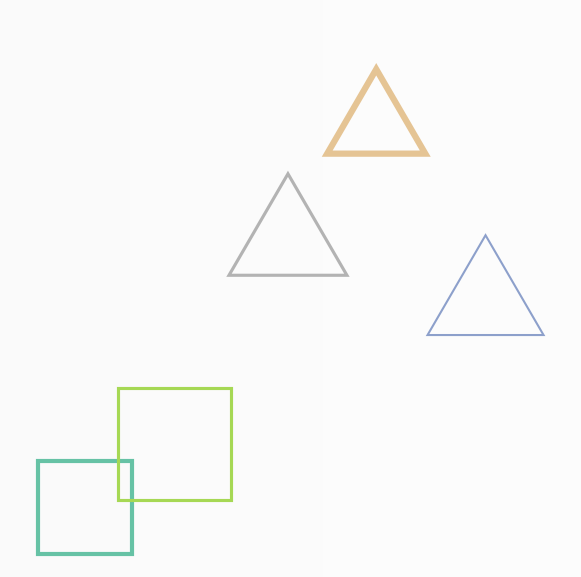[{"shape": "square", "thickness": 2, "radius": 0.4, "center": [0.146, 0.121]}, {"shape": "triangle", "thickness": 1, "radius": 0.58, "center": [0.835, 0.477]}, {"shape": "square", "thickness": 1.5, "radius": 0.48, "center": [0.3, 0.23]}, {"shape": "triangle", "thickness": 3, "radius": 0.49, "center": [0.647, 0.782]}, {"shape": "triangle", "thickness": 1.5, "radius": 0.59, "center": [0.495, 0.581]}]